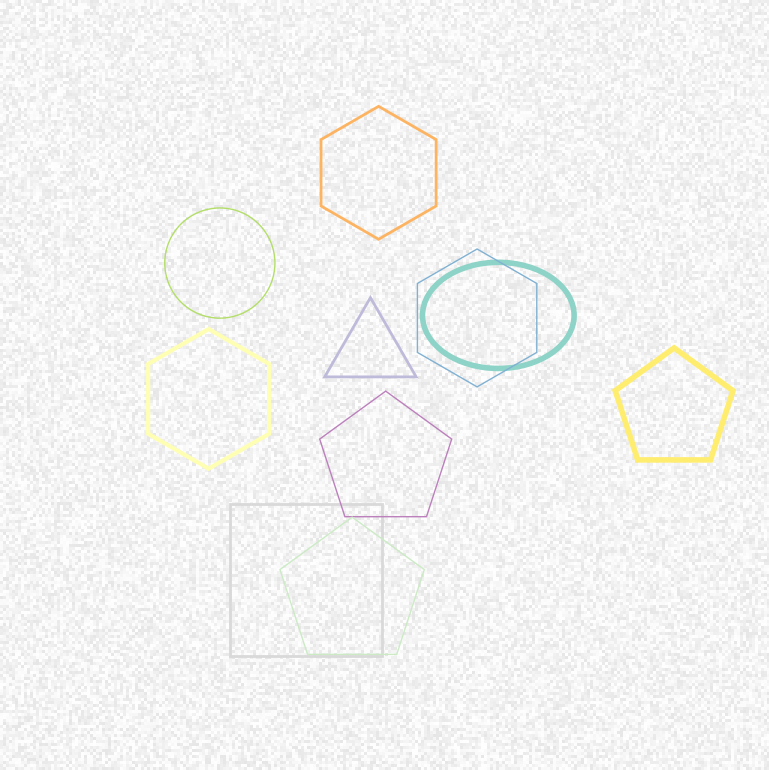[{"shape": "oval", "thickness": 2, "radius": 0.49, "center": [0.647, 0.59]}, {"shape": "hexagon", "thickness": 1.5, "radius": 0.45, "center": [0.271, 0.482]}, {"shape": "triangle", "thickness": 1, "radius": 0.34, "center": [0.481, 0.545]}, {"shape": "hexagon", "thickness": 0.5, "radius": 0.45, "center": [0.62, 0.587]}, {"shape": "hexagon", "thickness": 1, "radius": 0.43, "center": [0.492, 0.776]}, {"shape": "circle", "thickness": 0.5, "radius": 0.36, "center": [0.285, 0.658]}, {"shape": "square", "thickness": 1, "radius": 0.49, "center": [0.397, 0.247]}, {"shape": "pentagon", "thickness": 0.5, "radius": 0.45, "center": [0.501, 0.402]}, {"shape": "pentagon", "thickness": 0.5, "radius": 0.49, "center": [0.457, 0.23]}, {"shape": "pentagon", "thickness": 2, "radius": 0.4, "center": [0.875, 0.468]}]